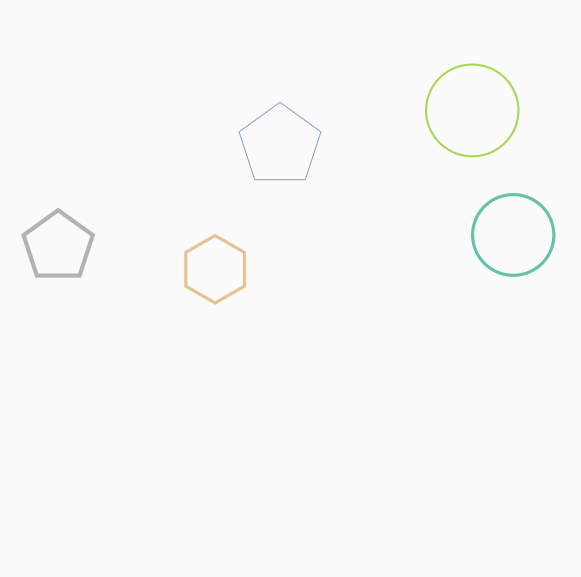[{"shape": "circle", "thickness": 1.5, "radius": 0.35, "center": [0.883, 0.592]}, {"shape": "pentagon", "thickness": 0.5, "radius": 0.37, "center": [0.482, 0.748]}, {"shape": "circle", "thickness": 1, "radius": 0.4, "center": [0.812, 0.808]}, {"shape": "hexagon", "thickness": 1.5, "radius": 0.29, "center": [0.37, 0.533]}, {"shape": "pentagon", "thickness": 2, "radius": 0.31, "center": [0.1, 0.573]}]